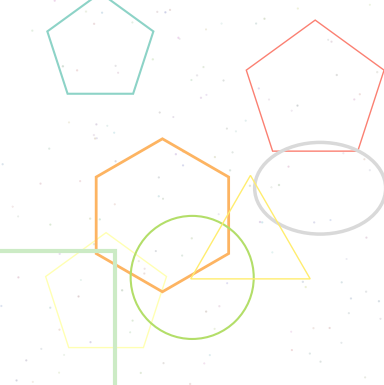[{"shape": "pentagon", "thickness": 1.5, "radius": 0.72, "center": [0.261, 0.874]}, {"shape": "pentagon", "thickness": 1, "radius": 0.83, "center": [0.276, 0.231]}, {"shape": "pentagon", "thickness": 1, "radius": 0.94, "center": [0.819, 0.76]}, {"shape": "hexagon", "thickness": 2, "radius": 0.99, "center": [0.422, 0.441]}, {"shape": "circle", "thickness": 1.5, "radius": 0.8, "center": [0.499, 0.279]}, {"shape": "oval", "thickness": 2.5, "radius": 0.85, "center": [0.832, 0.511]}, {"shape": "square", "thickness": 3, "radius": 0.92, "center": [0.114, 0.163]}, {"shape": "triangle", "thickness": 1, "radius": 0.9, "center": [0.65, 0.365]}]